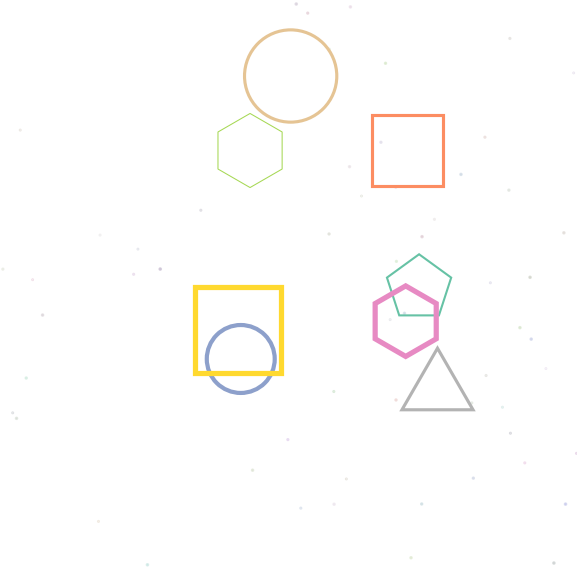[{"shape": "pentagon", "thickness": 1, "radius": 0.29, "center": [0.726, 0.5]}, {"shape": "square", "thickness": 1.5, "radius": 0.31, "center": [0.706, 0.738]}, {"shape": "circle", "thickness": 2, "radius": 0.29, "center": [0.417, 0.378]}, {"shape": "hexagon", "thickness": 2.5, "radius": 0.31, "center": [0.703, 0.443]}, {"shape": "hexagon", "thickness": 0.5, "radius": 0.32, "center": [0.433, 0.739]}, {"shape": "square", "thickness": 2.5, "radius": 0.37, "center": [0.413, 0.428]}, {"shape": "circle", "thickness": 1.5, "radius": 0.4, "center": [0.503, 0.868]}, {"shape": "triangle", "thickness": 1.5, "radius": 0.36, "center": [0.758, 0.325]}]